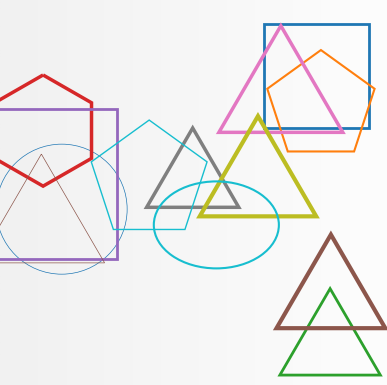[{"shape": "square", "thickness": 2, "radius": 0.68, "center": [0.818, 0.803]}, {"shape": "circle", "thickness": 0.5, "radius": 0.84, "center": [0.159, 0.457]}, {"shape": "pentagon", "thickness": 1.5, "radius": 0.73, "center": [0.828, 0.724]}, {"shape": "triangle", "thickness": 2, "radius": 0.75, "center": [0.852, 0.101]}, {"shape": "hexagon", "thickness": 2.5, "radius": 0.72, "center": [0.111, 0.661]}, {"shape": "square", "thickness": 2, "radius": 0.97, "center": [0.108, 0.523]}, {"shape": "triangle", "thickness": 3, "radius": 0.81, "center": [0.854, 0.229]}, {"shape": "triangle", "thickness": 0.5, "radius": 0.94, "center": [0.107, 0.411]}, {"shape": "triangle", "thickness": 2.5, "radius": 0.92, "center": [0.725, 0.749]}, {"shape": "triangle", "thickness": 2.5, "radius": 0.69, "center": [0.497, 0.53]}, {"shape": "triangle", "thickness": 3, "radius": 0.87, "center": [0.666, 0.525]}, {"shape": "pentagon", "thickness": 1, "radius": 0.79, "center": [0.385, 0.531]}, {"shape": "oval", "thickness": 1.5, "radius": 0.81, "center": [0.558, 0.416]}]